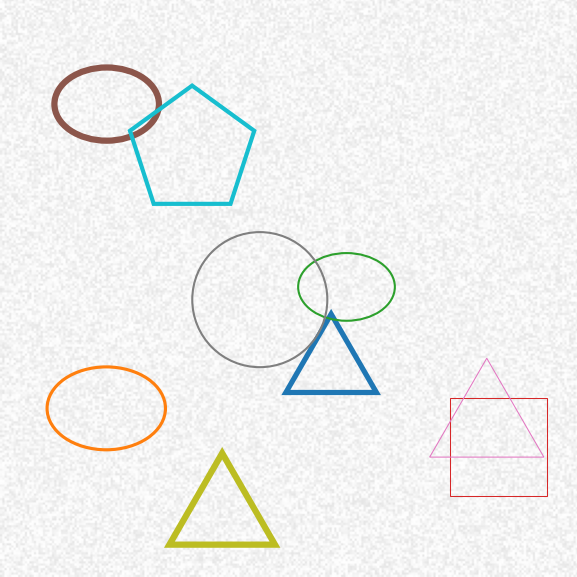[{"shape": "triangle", "thickness": 2.5, "radius": 0.45, "center": [0.573, 0.365]}, {"shape": "oval", "thickness": 1.5, "radius": 0.51, "center": [0.184, 0.292]}, {"shape": "oval", "thickness": 1, "radius": 0.42, "center": [0.6, 0.502]}, {"shape": "square", "thickness": 0.5, "radius": 0.42, "center": [0.863, 0.226]}, {"shape": "oval", "thickness": 3, "radius": 0.45, "center": [0.185, 0.819]}, {"shape": "triangle", "thickness": 0.5, "radius": 0.57, "center": [0.843, 0.265]}, {"shape": "circle", "thickness": 1, "radius": 0.58, "center": [0.45, 0.48]}, {"shape": "triangle", "thickness": 3, "radius": 0.53, "center": [0.385, 0.109]}, {"shape": "pentagon", "thickness": 2, "radius": 0.57, "center": [0.333, 0.738]}]